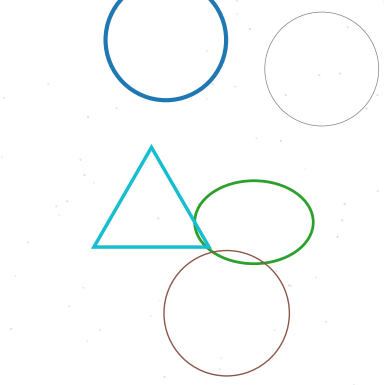[{"shape": "circle", "thickness": 3, "radius": 0.78, "center": [0.431, 0.896]}, {"shape": "oval", "thickness": 2, "radius": 0.77, "center": [0.66, 0.423]}, {"shape": "circle", "thickness": 1, "radius": 0.81, "center": [0.589, 0.186]}, {"shape": "circle", "thickness": 0.5, "radius": 0.74, "center": [0.836, 0.821]}, {"shape": "triangle", "thickness": 2.5, "radius": 0.86, "center": [0.393, 0.445]}]